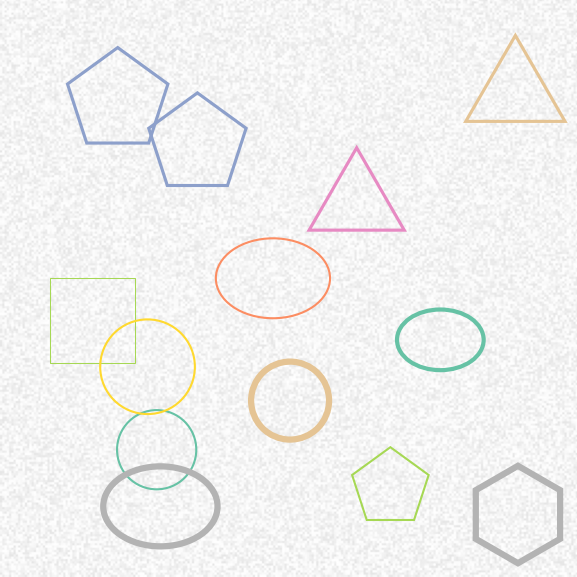[{"shape": "oval", "thickness": 2, "radius": 0.38, "center": [0.762, 0.411]}, {"shape": "circle", "thickness": 1, "radius": 0.34, "center": [0.271, 0.22]}, {"shape": "oval", "thickness": 1, "radius": 0.49, "center": [0.473, 0.517]}, {"shape": "pentagon", "thickness": 1.5, "radius": 0.46, "center": [0.204, 0.825]}, {"shape": "pentagon", "thickness": 1.5, "radius": 0.44, "center": [0.342, 0.75]}, {"shape": "triangle", "thickness": 1.5, "radius": 0.48, "center": [0.618, 0.648]}, {"shape": "pentagon", "thickness": 1, "radius": 0.35, "center": [0.676, 0.155]}, {"shape": "square", "thickness": 0.5, "radius": 0.37, "center": [0.16, 0.444]}, {"shape": "circle", "thickness": 1, "radius": 0.41, "center": [0.255, 0.364]}, {"shape": "triangle", "thickness": 1.5, "radius": 0.5, "center": [0.892, 0.839]}, {"shape": "circle", "thickness": 3, "radius": 0.34, "center": [0.502, 0.305]}, {"shape": "oval", "thickness": 3, "radius": 0.49, "center": [0.278, 0.122]}, {"shape": "hexagon", "thickness": 3, "radius": 0.42, "center": [0.897, 0.108]}]